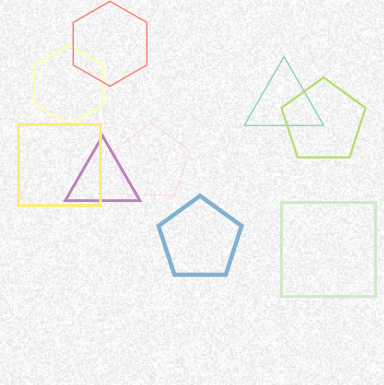[{"shape": "triangle", "thickness": 1, "radius": 0.6, "center": [0.738, 0.734]}, {"shape": "hexagon", "thickness": 1.5, "radius": 0.51, "center": [0.179, 0.78]}, {"shape": "hexagon", "thickness": 1, "radius": 0.55, "center": [0.286, 0.886]}, {"shape": "pentagon", "thickness": 3, "radius": 0.57, "center": [0.52, 0.378]}, {"shape": "pentagon", "thickness": 1.5, "radius": 0.57, "center": [0.84, 0.684]}, {"shape": "pentagon", "thickness": 0.5, "radius": 0.52, "center": [0.393, 0.577]}, {"shape": "triangle", "thickness": 2, "radius": 0.56, "center": [0.266, 0.535]}, {"shape": "square", "thickness": 2, "radius": 0.61, "center": [0.852, 0.354]}, {"shape": "square", "thickness": 2, "radius": 0.53, "center": [0.154, 0.573]}]